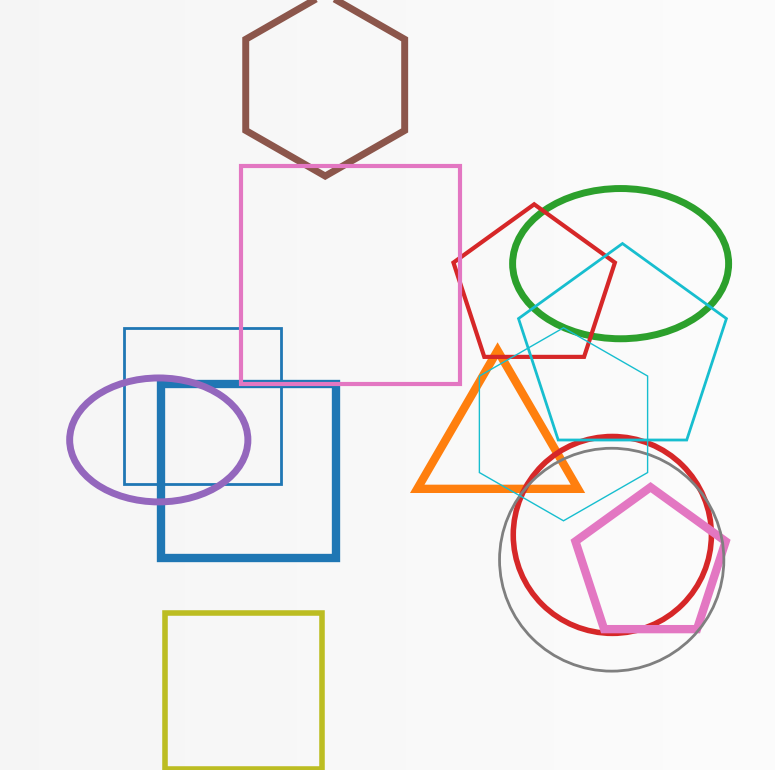[{"shape": "square", "thickness": 1, "radius": 0.51, "center": [0.261, 0.473]}, {"shape": "square", "thickness": 3, "radius": 0.57, "center": [0.32, 0.388]}, {"shape": "triangle", "thickness": 3, "radius": 0.6, "center": [0.642, 0.425]}, {"shape": "oval", "thickness": 2.5, "radius": 0.7, "center": [0.801, 0.658]}, {"shape": "pentagon", "thickness": 1.5, "radius": 0.55, "center": [0.689, 0.625]}, {"shape": "circle", "thickness": 2, "radius": 0.64, "center": [0.79, 0.305]}, {"shape": "oval", "thickness": 2.5, "radius": 0.57, "center": [0.205, 0.429]}, {"shape": "hexagon", "thickness": 2.5, "radius": 0.59, "center": [0.42, 0.89]}, {"shape": "pentagon", "thickness": 3, "radius": 0.51, "center": [0.839, 0.265]}, {"shape": "square", "thickness": 1.5, "radius": 0.71, "center": [0.453, 0.643]}, {"shape": "circle", "thickness": 1, "radius": 0.72, "center": [0.789, 0.273]}, {"shape": "square", "thickness": 2, "radius": 0.51, "center": [0.314, 0.103]}, {"shape": "pentagon", "thickness": 1, "radius": 0.71, "center": [0.803, 0.543]}, {"shape": "hexagon", "thickness": 0.5, "radius": 0.63, "center": [0.727, 0.449]}]